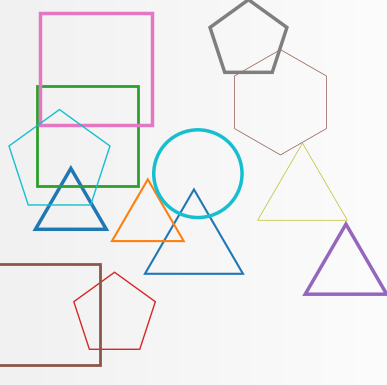[{"shape": "triangle", "thickness": 2.5, "radius": 0.53, "center": [0.183, 0.457]}, {"shape": "triangle", "thickness": 1.5, "radius": 0.73, "center": [0.501, 0.362]}, {"shape": "triangle", "thickness": 1.5, "radius": 0.53, "center": [0.381, 0.427]}, {"shape": "square", "thickness": 2, "radius": 0.65, "center": [0.226, 0.646]}, {"shape": "pentagon", "thickness": 1, "radius": 0.55, "center": [0.296, 0.182]}, {"shape": "triangle", "thickness": 2.5, "radius": 0.61, "center": [0.893, 0.297]}, {"shape": "hexagon", "thickness": 0.5, "radius": 0.68, "center": [0.724, 0.734]}, {"shape": "square", "thickness": 2, "radius": 0.66, "center": [0.125, 0.183]}, {"shape": "square", "thickness": 2.5, "radius": 0.73, "center": [0.248, 0.821]}, {"shape": "pentagon", "thickness": 2.5, "radius": 0.52, "center": [0.641, 0.896]}, {"shape": "triangle", "thickness": 0.5, "radius": 0.67, "center": [0.781, 0.495]}, {"shape": "circle", "thickness": 2.5, "radius": 0.57, "center": [0.511, 0.549]}, {"shape": "pentagon", "thickness": 1, "radius": 0.68, "center": [0.153, 0.578]}]